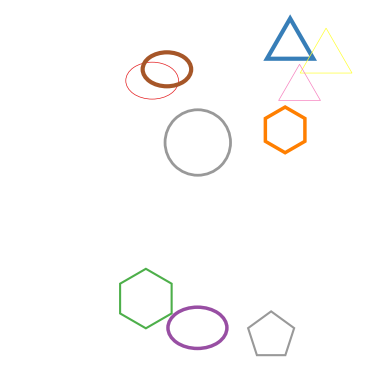[{"shape": "oval", "thickness": 0.5, "radius": 0.34, "center": [0.395, 0.791]}, {"shape": "triangle", "thickness": 3, "radius": 0.35, "center": [0.754, 0.882]}, {"shape": "hexagon", "thickness": 1.5, "radius": 0.39, "center": [0.379, 0.225]}, {"shape": "oval", "thickness": 2.5, "radius": 0.38, "center": [0.513, 0.149]}, {"shape": "hexagon", "thickness": 2.5, "radius": 0.3, "center": [0.741, 0.663]}, {"shape": "triangle", "thickness": 0.5, "radius": 0.39, "center": [0.847, 0.849]}, {"shape": "oval", "thickness": 3, "radius": 0.32, "center": [0.434, 0.82]}, {"shape": "triangle", "thickness": 0.5, "radius": 0.31, "center": [0.778, 0.77]}, {"shape": "pentagon", "thickness": 1.5, "radius": 0.31, "center": [0.704, 0.128]}, {"shape": "circle", "thickness": 2, "radius": 0.43, "center": [0.514, 0.63]}]